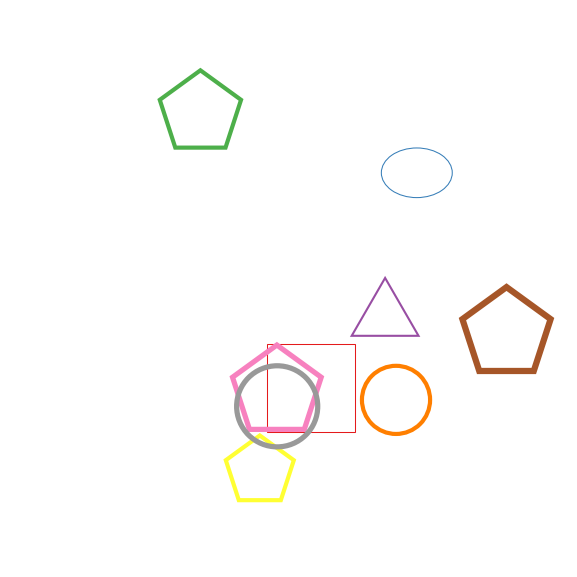[{"shape": "square", "thickness": 0.5, "radius": 0.38, "center": [0.539, 0.327]}, {"shape": "oval", "thickness": 0.5, "radius": 0.31, "center": [0.722, 0.7]}, {"shape": "pentagon", "thickness": 2, "radius": 0.37, "center": [0.347, 0.803]}, {"shape": "triangle", "thickness": 1, "radius": 0.33, "center": [0.667, 0.451]}, {"shape": "circle", "thickness": 2, "radius": 0.29, "center": [0.686, 0.307]}, {"shape": "pentagon", "thickness": 2, "radius": 0.31, "center": [0.45, 0.183]}, {"shape": "pentagon", "thickness": 3, "radius": 0.4, "center": [0.877, 0.422]}, {"shape": "pentagon", "thickness": 2.5, "radius": 0.4, "center": [0.479, 0.321]}, {"shape": "circle", "thickness": 2.5, "radius": 0.35, "center": [0.48, 0.296]}]